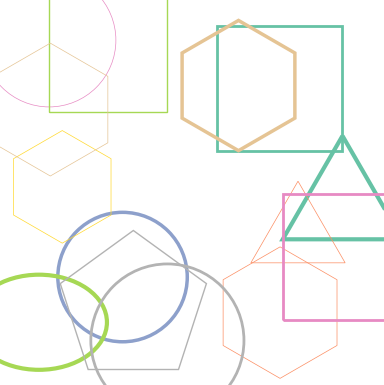[{"shape": "square", "thickness": 2, "radius": 0.81, "center": [0.727, 0.77]}, {"shape": "triangle", "thickness": 3, "radius": 0.9, "center": [0.89, 0.468]}, {"shape": "hexagon", "thickness": 0.5, "radius": 0.85, "center": [0.727, 0.188]}, {"shape": "triangle", "thickness": 0.5, "radius": 0.71, "center": [0.774, 0.388]}, {"shape": "circle", "thickness": 2.5, "radius": 0.84, "center": [0.318, 0.28]}, {"shape": "square", "thickness": 2, "radius": 0.82, "center": [0.898, 0.332]}, {"shape": "circle", "thickness": 0.5, "radius": 0.87, "center": [0.128, 0.896]}, {"shape": "square", "thickness": 1, "radius": 0.76, "center": [0.28, 0.863]}, {"shape": "oval", "thickness": 3, "radius": 0.88, "center": [0.101, 0.163]}, {"shape": "hexagon", "thickness": 0.5, "radius": 0.73, "center": [0.162, 0.515]}, {"shape": "hexagon", "thickness": 2.5, "radius": 0.85, "center": [0.619, 0.778]}, {"shape": "hexagon", "thickness": 0.5, "radius": 0.86, "center": [0.131, 0.715]}, {"shape": "circle", "thickness": 2, "radius": 0.99, "center": [0.435, 0.116]}, {"shape": "pentagon", "thickness": 1, "radius": 1.0, "center": [0.346, 0.202]}]